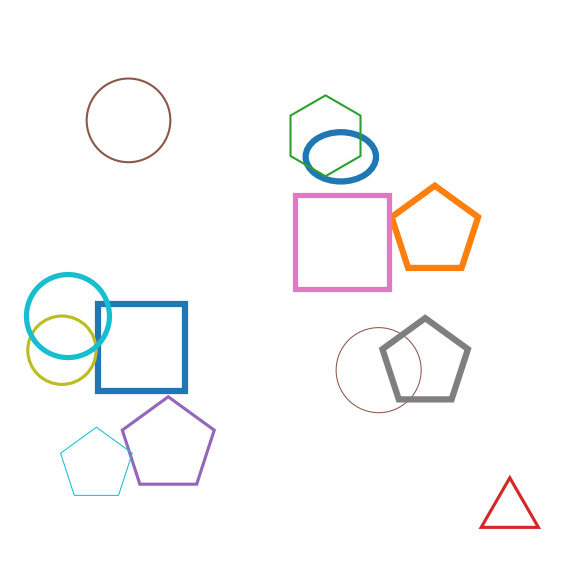[{"shape": "square", "thickness": 3, "radius": 0.37, "center": [0.245, 0.397]}, {"shape": "oval", "thickness": 3, "radius": 0.3, "center": [0.59, 0.728]}, {"shape": "pentagon", "thickness": 3, "radius": 0.39, "center": [0.753, 0.599]}, {"shape": "hexagon", "thickness": 1, "radius": 0.35, "center": [0.564, 0.764]}, {"shape": "triangle", "thickness": 1.5, "radius": 0.29, "center": [0.883, 0.115]}, {"shape": "pentagon", "thickness": 1.5, "radius": 0.42, "center": [0.291, 0.228]}, {"shape": "circle", "thickness": 0.5, "radius": 0.37, "center": [0.656, 0.358]}, {"shape": "circle", "thickness": 1, "radius": 0.36, "center": [0.223, 0.791]}, {"shape": "square", "thickness": 2.5, "radius": 0.41, "center": [0.592, 0.58]}, {"shape": "pentagon", "thickness": 3, "radius": 0.39, "center": [0.736, 0.37]}, {"shape": "circle", "thickness": 1.5, "radius": 0.3, "center": [0.107, 0.393]}, {"shape": "pentagon", "thickness": 0.5, "radius": 0.33, "center": [0.167, 0.194]}, {"shape": "circle", "thickness": 2.5, "radius": 0.36, "center": [0.118, 0.452]}]